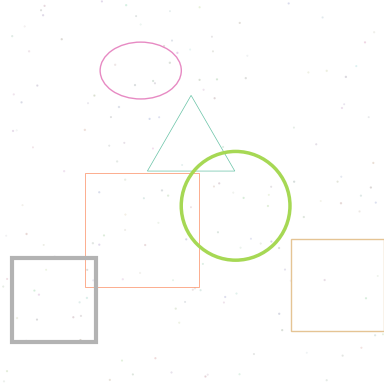[{"shape": "triangle", "thickness": 0.5, "radius": 0.66, "center": [0.496, 0.621]}, {"shape": "square", "thickness": 0.5, "radius": 0.74, "center": [0.368, 0.403]}, {"shape": "oval", "thickness": 1, "radius": 0.53, "center": [0.366, 0.817]}, {"shape": "circle", "thickness": 2.5, "radius": 0.71, "center": [0.612, 0.465]}, {"shape": "square", "thickness": 1, "radius": 0.6, "center": [0.877, 0.261]}, {"shape": "square", "thickness": 3, "radius": 0.55, "center": [0.141, 0.221]}]